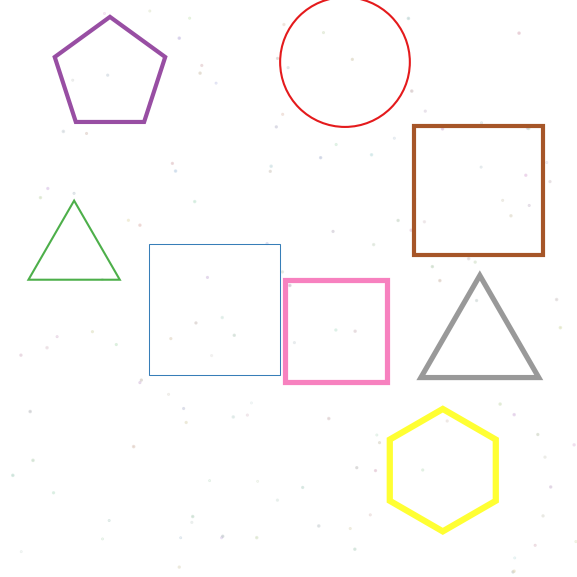[{"shape": "circle", "thickness": 1, "radius": 0.56, "center": [0.597, 0.892]}, {"shape": "square", "thickness": 0.5, "radius": 0.57, "center": [0.372, 0.463]}, {"shape": "triangle", "thickness": 1, "radius": 0.46, "center": [0.128, 0.56]}, {"shape": "pentagon", "thickness": 2, "radius": 0.5, "center": [0.19, 0.869]}, {"shape": "hexagon", "thickness": 3, "radius": 0.53, "center": [0.767, 0.185]}, {"shape": "square", "thickness": 2, "radius": 0.56, "center": [0.828, 0.669]}, {"shape": "square", "thickness": 2.5, "radius": 0.44, "center": [0.581, 0.426]}, {"shape": "triangle", "thickness": 2.5, "radius": 0.59, "center": [0.831, 0.404]}]